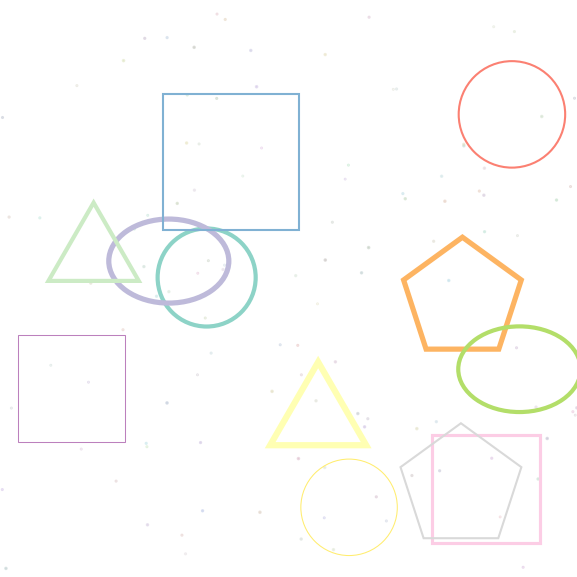[{"shape": "circle", "thickness": 2, "radius": 0.42, "center": [0.358, 0.519]}, {"shape": "triangle", "thickness": 3, "radius": 0.48, "center": [0.551, 0.276]}, {"shape": "oval", "thickness": 2.5, "radius": 0.52, "center": [0.292, 0.547]}, {"shape": "circle", "thickness": 1, "radius": 0.46, "center": [0.886, 0.801]}, {"shape": "square", "thickness": 1, "radius": 0.59, "center": [0.4, 0.719]}, {"shape": "pentagon", "thickness": 2.5, "radius": 0.54, "center": [0.801, 0.481]}, {"shape": "oval", "thickness": 2, "radius": 0.53, "center": [0.899, 0.36]}, {"shape": "square", "thickness": 1.5, "radius": 0.47, "center": [0.842, 0.153]}, {"shape": "pentagon", "thickness": 1, "radius": 0.55, "center": [0.798, 0.156]}, {"shape": "square", "thickness": 0.5, "radius": 0.46, "center": [0.123, 0.326]}, {"shape": "triangle", "thickness": 2, "radius": 0.45, "center": [0.162, 0.558]}, {"shape": "circle", "thickness": 0.5, "radius": 0.42, "center": [0.604, 0.121]}]